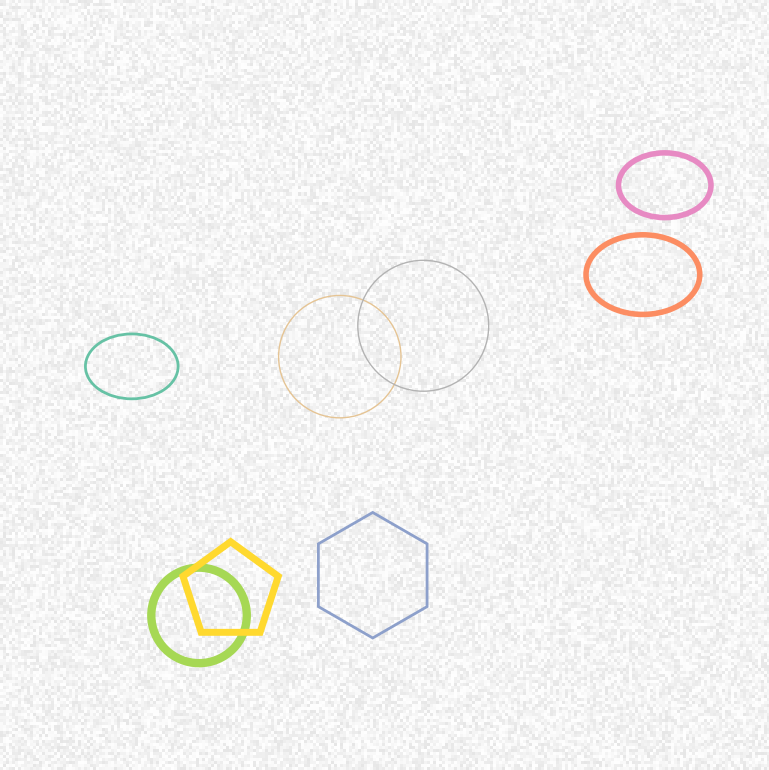[{"shape": "oval", "thickness": 1, "radius": 0.3, "center": [0.171, 0.524]}, {"shape": "oval", "thickness": 2, "radius": 0.37, "center": [0.835, 0.643]}, {"shape": "hexagon", "thickness": 1, "radius": 0.41, "center": [0.484, 0.253]}, {"shape": "oval", "thickness": 2, "radius": 0.3, "center": [0.863, 0.759]}, {"shape": "circle", "thickness": 3, "radius": 0.31, "center": [0.259, 0.201]}, {"shape": "pentagon", "thickness": 2.5, "radius": 0.33, "center": [0.3, 0.231]}, {"shape": "circle", "thickness": 0.5, "radius": 0.4, "center": [0.441, 0.537]}, {"shape": "circle", "thickness": 0.5, "radius": 0.42, "center": [0.55, 0.577]}]